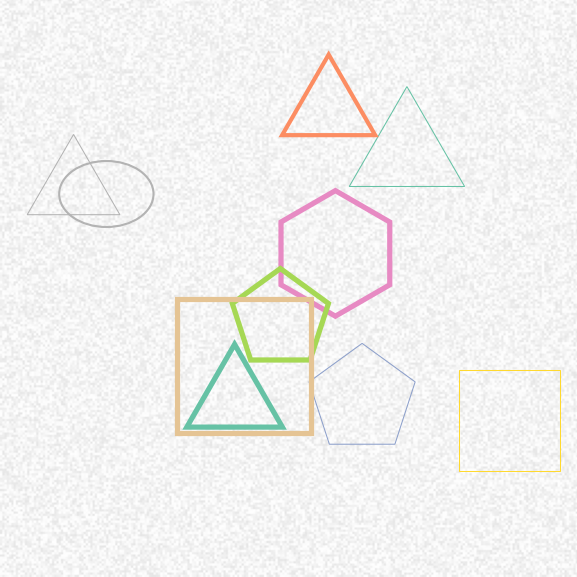[{"shape": "triangle", "thickness": 2.5, "radius": 0.48, "center": [0.406, 0.307]}, {"shape": "triangle", "thickness": 0.5, "radius": 0.58, "center": [0.705, 0.734]}, {"shape": "triangle", "thickness": 2, "radius": 0.47, "center": [0.569, 0.812]}, {"shape": "pentagon", "thickness": 0.5, "radius": 0.48, "center": [0.627, 0.308]}, {"shape": "hexagon", "thickness": 2.5, "radius": 0.54, "center": [0.581, 0.56]}, {"shape": "pentagon", "thickness": 2.5, "radius": 0.44, "center": [0.485, 0.447]}, {"shape": "square", "thickness": 0.5, "radius": 0.44, "center": [0.882, 0.271]}, {"shape": "square", "thickness": 2.5, "radius": 0.58, "center": [0.422, 0.365]}, {"shape": "triangle", "thickness": 0.5, "radius": 0.46, "center": [0.127, 0.674]}, {"shape": "oval", "thickness": 1, "radius": 0.41, "center": [0.184, 0.663]}]